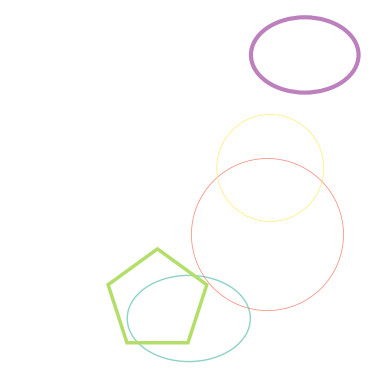[{"shape": "oval", "thickness": 1, "radius": 0.8, "center": [0.49, 0.173]}, {"shape": "circle", "thickness": 0.5, "radius": 0.99, "center": [0.695, 0.391]}, {"shape": "pentagon", "thickness": 2.5, "radius": 0.67, "center": [0.409, 0.219]}, {"shape": "oval", "thickness": 3, "radius": 0.7, "center": [0.792, 0.857]}, {"shape": "circle", "thickness": 0.5, "radius": 0.69, "center": [0.702, 0.564]}]